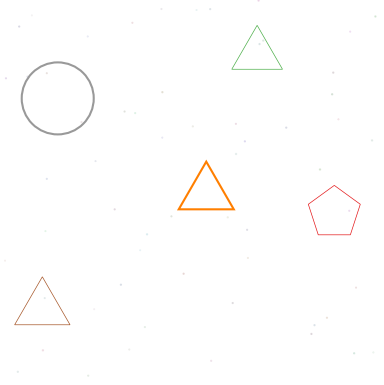[{"shape": "pentagon", "thickness": 0.5, "radius": 0.35, "center": [0.868, 0.448]}, {"shape": "triangle", "thickness": 0.5, "radius": 0.38, "center": [0.668, 0.858]}, {"shape": "triangle", "thickness": 1.5, "radius": 0.41, "center": [0.536, 0.498]}, {"shape": "triangle", "thickness": 0.5, "radius": 0.42, "center": [0.11, 0.198]}, {"shape": "circle", "thickness": 1.5, "radius": 0.47, "center": [0.15, 0.744]}]